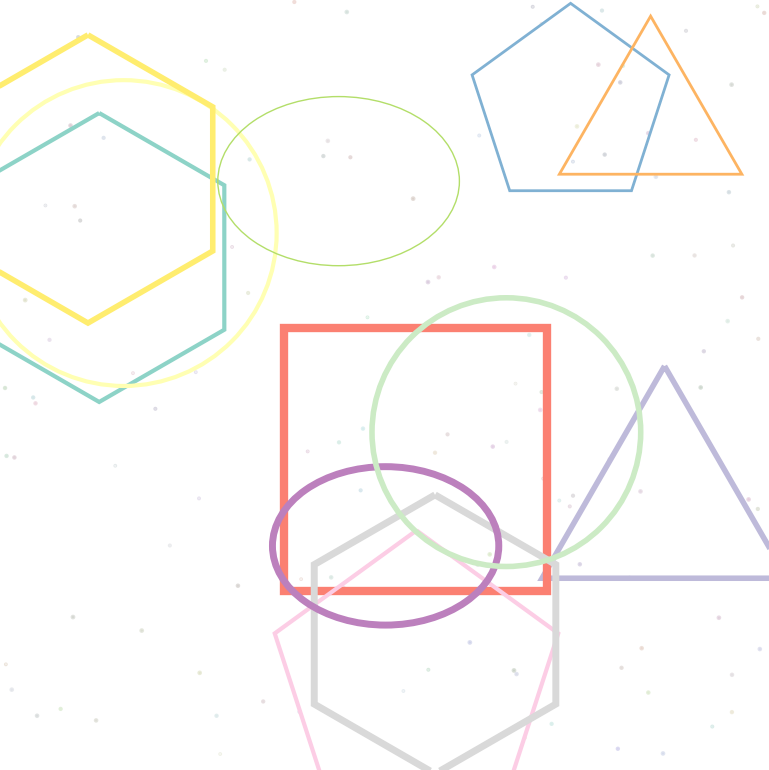[{"shape": "hexagon", "thickness": 1.5, "radius": 0.94, "center": [0.129, 0.666]}, {"shape": "circle", "thickness": 1.5, "radius": 0.99, "center": [0.161, 0.697]}, {"shape": "triangle", "thickness": 2, "radius": 0.92, "center": [0.863, 0.341]}, {"shape": "square", "thickness": 3, "radius": 0.85, "center": [0.54, 0.404]}, {"shape": "pentagon", "thickness": 1, "radius": 0.67, "center": [0.741, 0.861]}, {"shape": "triangle", "thickness": 1, "radius": 0.68, "center": [0.845, 0.842]}, {"shape": "oval", "thickness": 0.5, "radius": 0.78, "center": [0.44, 0.765]}, {"shape": "pentagon", "thickness": 1.5, "radius": 0.97, "center": [0.541, 0.118]}, {"shape": "hexagon", "thickness": 2.5, "radius": 0.91, "center": [0.565, 0.176]}, {"shape": "oval", "thickness": 2.5, "radius": 0.73, "center": [0.501, 0.291]}, {"shape": "circle", "thickness": 2, "radius": 0.87, "center": [0.658, 0.439]}, {"shape": "hexagon", "thickness": 2, "radius": 0.94, "center": [0.114, 0.768]}]